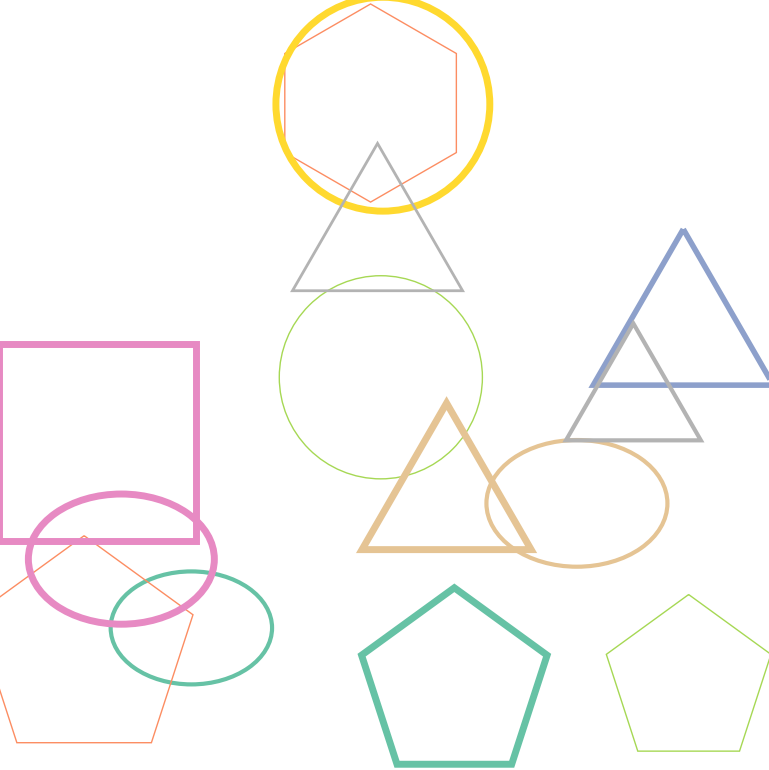[{"shape": "oval", "thickness": 1.5, "radius": 0.52, "center": [0.249, 0.185]}, {"shape": "pentagon", "thickness": 2.5, "radius": 0.63, "center": [0.59, 0.11]}, {"shape": "pentagon", "thickness": 0.5, "radius": 0.74, "center": [0.109, 0.156]}, {"shape": "hexagon", "thickness": 0.5, "radius": 0.64, "center": [0.481, 0.866]}, {"shape": "triangle", "thickness": 2, "radius": 0.68, "center": [0.887, 0.567]}, {"shape": "square", "thickness": 2.5, "radius": 0.64, "center": [0.127, 0.426]}, {"shape": "oval", "thickness": 2.5, "radius": 0.6, "center": [0.158, 0.274]}, {"shape": "pentagon", "thickness": 0.5, "radius": 0.56, "center": [0.894, 0.115]}, {"shape": "circle", "thickness": 0.5, "radius": 0.66, "center": [0.495, 0.51]}, {"shape": "circle", "thickness": 2.5, "radius": 0.69, "center": [0.497, 0.865]}, {"shape": "triangle", "thickness": 2.5, "radius": 0.63, "center": [0.58, 0.35]}, {"shape": "oval", "thickness": 1.5, "radius": 0.59, "center": [0.749, 0.346]}, {"shape": "triangle", "thickness": 1.5, "radius": 0.51, "center": [0.823, 0.479]}, {"shape": "triangle", "thickness": 1, "radius": 0.64, "center": [0.49, 0.686]}]